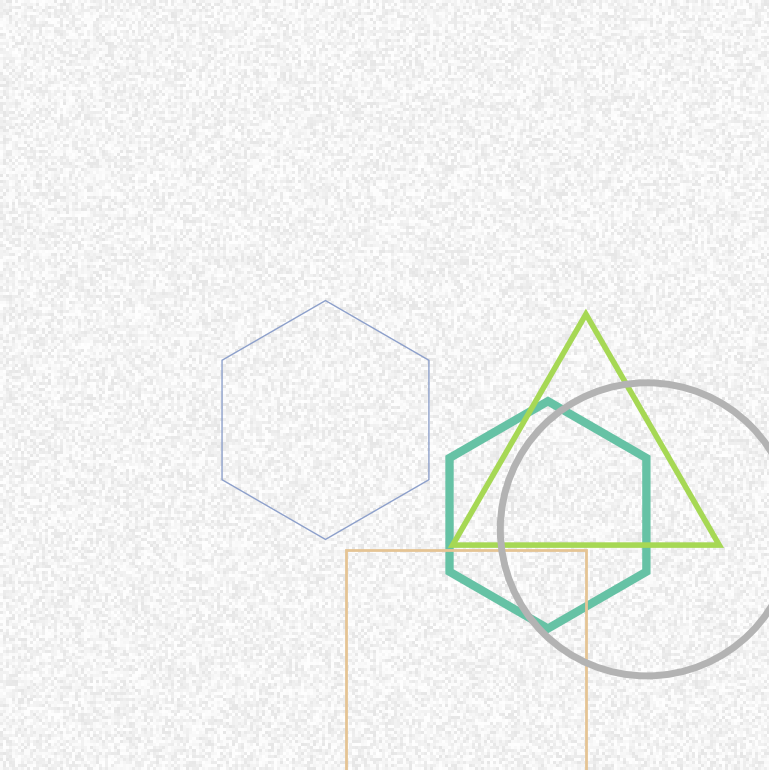[{"shape": "hexagon", "thickness": 3, "radius": 0.74, "center": [0.712, 0.331]}, {"shape": "hexagon", "thickness": 0.5, "radius": 0.78, "center": [0.423, 0.455]}, {"shape": "triangle", "thickness": 2, "radius": 1.0, "center": [0.761, 0.392]}, {"shape": "square", "thickness": 1, "radius": 0.78, "center": [0.605, 0.13]}, {"shape": "circle", "thickness": 2.5, "radius": 0.95, "center": [0.84, 0.313]}]